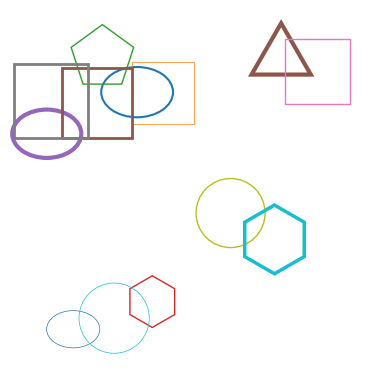[{"shape": "oval", "thickness": 0.5, "radius": 0.35, "center": [0.19, 0.145]}, {"shape": "oval", "thickness": 1.5, "radius": 0.47, "center": [0.356, 0.761]}, {"shape": "square", "thickness": 0.5, "radius": 0.4, "center": [0.423, 0.759]}, {"shape": "pentagon", "thickness": 1, "radius": 0.43, "center": [0.266, 0.851]}, {"shape": "hexagon", "thickness": 1, "radius": 0.34, "center": [0.396, 0.217]}, {"shape": "oval", "thickness": 3, "radius": 0.45, "center": [0.121, 0.653]}, {"shape": "triangle", "thickness": 3, "radius": 0.44, "center": [0.73, 0.851]}, {"shape": "square", "thickness": 2, "radius": 0.46, "center": [0.252, 0.732]}, {"shape": "square", "thickness": 1, "radius": 0.42, "center": [0.824, 0.815]}, {"shape": "square", "thickness": 2, "radius": 0.48, "center": [0.134, 0.738]}, {"shape": "circle", "thickness": 1, "radius": 0.45, "center": [0.599, 0.447]}, {"shape": "hexagon", "thickness": 2.5, "radius": 0.45, "center": [0.713, 0.378]}, {"shape": "circle", "thickness": 0.5, "radius": 0.46, "center": [0.296, 0.174]}]